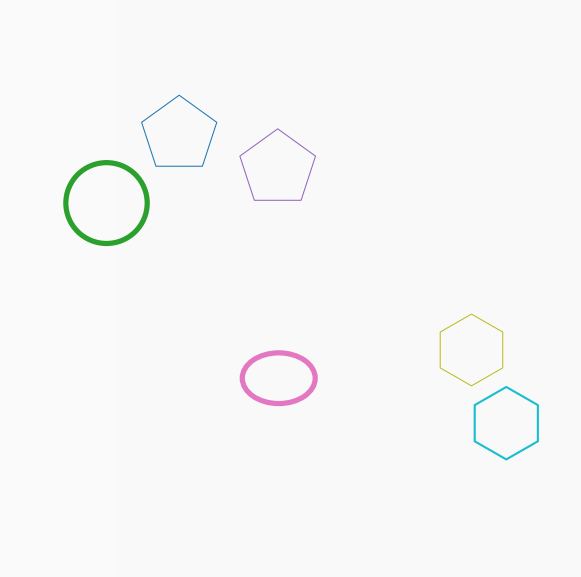[{"shape": "pentagon", "thickness": 0.5, "radius": 0.34, "center": [0.308, 0.766]}, {"shape": "circle", "thickness": 2.5, "radius": 0.35, "center": [0.183, 0.648]}, {"shape": "pentagon", "thickness": 0.5, "radius": 0.34, "center": [0.478, 0.708]}, {"shape": "oval", "thickness": 2.5, "radius": 0.31, "center": [0.48, 0.344]}, {"shape": "hexagon", "thickness": 0.5, "radius": 0.31, "center": [0.811, 0.393]}, {"shape": "hexagon", "thickness": 1, "radius": 0.31, "center": [0.871, 0.266]}]